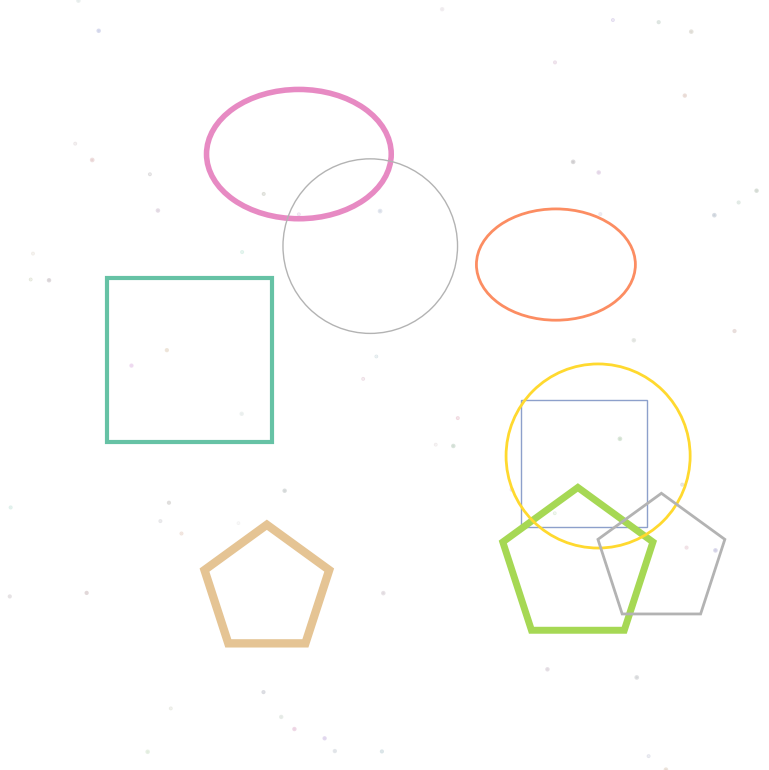[{"shape": "square", "thickness": 1.5, "radius": 0.53, "center": [0.246, 0.533]}, {"shape": "oval", "thickness": 1, "radius": 0.52, "center": [0.722, 0.656]}, {"shape": "square", "thickness": 0.5, "radius": 0.41, "center": [0.758, 0.398]}, {"shape": "oval", "thickness": 2, "radius": 0.6, "center": [0.388, 0.8]}, {"shape": "pentagon", "thickness": 2.5, "radius": 0.51, "center": [0.75, 0.264]}, {"shape": "circle", "thickness": 1, "radius": 0.6, "center": [0.777, 0.408]}, {"shape": "pentagon", "thickness": 3, "radius": 0.43, "center": [0.347, 0.233]}, {"shape": "pentagon", "thickness": 1, "radius": 0.43, "center": [0.859, 0.273]}, {"shape": "circle", "thickness": 0.5, "radius": 0.57, "center": [0.481, 0.68]}]